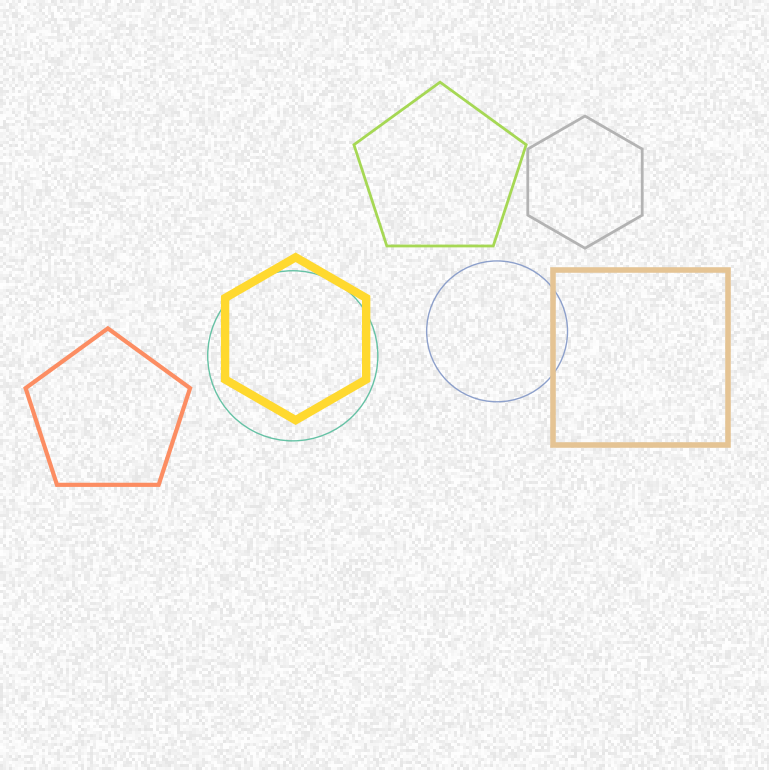[{"shape": "circle", "thickness": 0.5, "radius": 0.55, "center": [0.38, 0.538]}, {"shape": "pentagon", "thickness": 1.5, "radius": 0.56, "center": [0.14, 0.461]}, {"shape": "circle", "thickness": 0.5, "radius": 0.46, "center": [0.646, 0.57]}, {"shape": "pentagon", "thickness": 1, "radius": 0.59, "center": [0.571, 0.776]}, {"shape": "hexagon", "thickness": 3, "radius": 0.53, "center": [0.384, 0.56]}, {"shape": "square", "thickness": 2, "radius": 0.57, "center": [0.832, 0.536]}, {"shape": "hexagon", "thickness": 1, "radius": 0.43, "center": [0.76, 0.763]}]